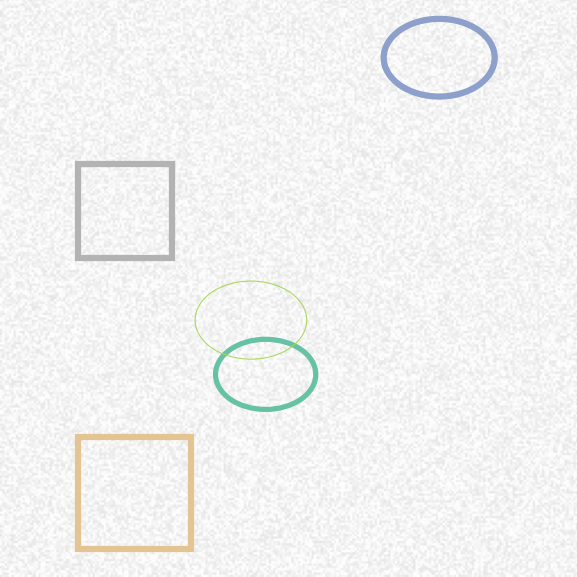[{"shape": "oval", "thickness": 2.5, "radius": 0.43, "center": [0.46, 0.351]}, {"shape": "oval", "thickness": 3, "radius": 0.48, "center": [0.76, 0.899]}, {"shape": "oval", "thickness": 0.5, "radius": 0.48, "center": [0.434, 0.445]}, {"shape": "square", "thickness": 3, "radius": 0.49, "center": [0.233, 0.145]}, {"shape": "square", "thickness": 3, "radius": 0.41, "center": [0.217, 0.634]}]